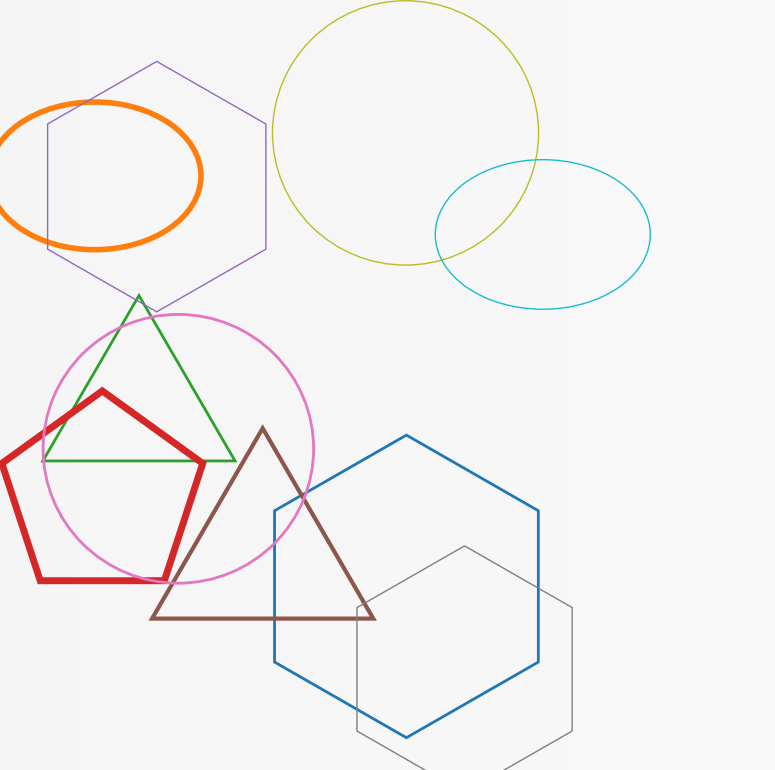[{"shape": "hexagon", "thickness": 1, "radius": 0.98, "center": [0.524, 0.238]}, {"shape": "oval", "thickness": 2, "radius": 0.68, "center": [0.122, 0.772]}, {"shape": "triangle", "thickness": 1, "radius": 0.72, "center": [0.179, 0.473]}, {"shape": "pentagon", "thickness": 2.5, "radius": 0.68, "center": [0.132, 0.356]}, {"shape": "hexagon", "thickness": 0.5, "radius": 0.81, "center": [0.202, 0.758]}, {"shape": "triangle", "thickness": 1.5, "radius": 0.82, "center": [0.339, 0.279]}, {"shape": "circle", "thickness": 1, "radius": 0.87, "center": [0.23, 0.417]}, {"shape": "hexagon", "thickness": 0.5, "radius": 0.8, "center": [0.599, 0.131]}, {"shape": "circle", "thickness": 0.5, "radius": 0.86, "center": [0.523, 0.827]}, {"shape": "oval", "thickness": 0.5, "radius": 0.69, "center": [0.7, 0.696]}]